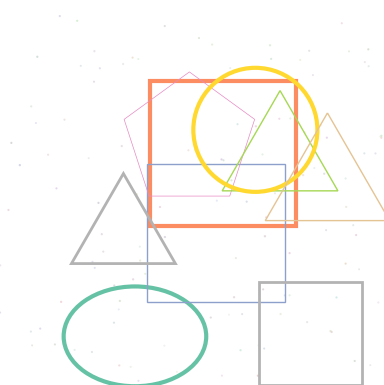[{"shape": "oval", "thickness": 3, "radius": 0.93, "center": [0.351, 0.126]}, {"shape": "square", "thickness": 3, "radius": 0.94, "center": [0.579, 0.6]}, {"shape": "square", "thickness": 1, "radius": 0.9, "center": [0.56, 0.395]}, {"shape": "pentagon", "thickness": 0.5, "radius": 0.89, "center": [0.492, 0.635]}, {"shape": "triangle", "thickness": 1, "radius": 0.87, "center": [0.727, 0.591]}, {"shape": "circle", "thickness": 3, "radius": 0.81, "center": [0.663, 0.663]}, {"shape": "triangle", "thickness": 1, "radius": 0.93, "center": [0.85, 0.52]}, {"shape": "triangle", "thickness": 2, "radius": 0.78, "center": [0.321, 0.393]}, {"shape": "square", "thickness": 2, "radius": 0.67, "center": [0.806, 0.134]}]